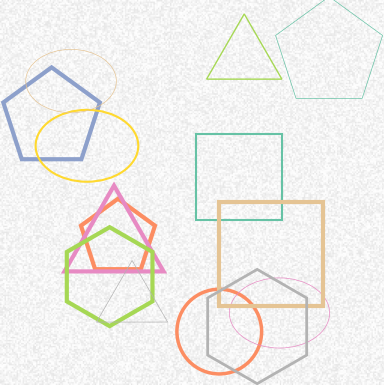[{"shape": "square", "thickness": 1.5, "radius": 0.56, "center": [0.621, 0.54]}, {"shape": "pentagon", "thickness": 0.5, "radius": 0.73, "center": [0.855, 0.863]}, {"shape": "circle", "thickness": 2.5, "radius": 0.55, "center": [0.57, 0.139]}, {"shape": "pentagon", "thickness": 3, "radius": 0.51, "center": [0.306, 0.383]}, {"shape": "pentagon", "thickness": 3, "radius": 0.66, "center": [0.134, 0.693]}, {"shape": "triangle", "thickness": 3, "radius": 0.74, "center": [0.296, 0.369]}, {"shape": "oval", "thickness": 0.5, "radius": 0.65, "center": [0.726, 0.187]}, {"shape": "triangle", "thickness": 1, "radius": 0.56, "center": [0.634, 0.851]}, {"shape": "hexagon", "thickness": 3, "radius": 0.64, "center": [0.285, 0.281]}, {"shape": "oval", "thickness": 1.5, "radius": 0.67, "center": [0.226, 0.621]}, {"shape": "oval", "thickness": 0.5, "radius": 0.59, "center": [0.185, 0.789]}, {"shape": "square", "thickness": 3, "radius": 0.67, "center": [0.704, 0.341]}, {"shape": "triangle", "thickness": 0.5, "radius": 0.53, "center": [0.343, 0.217]}, {"shape": "hexagon", "thickness": 2, "radius": 0.74, "center": [0.668, 0.152]}]